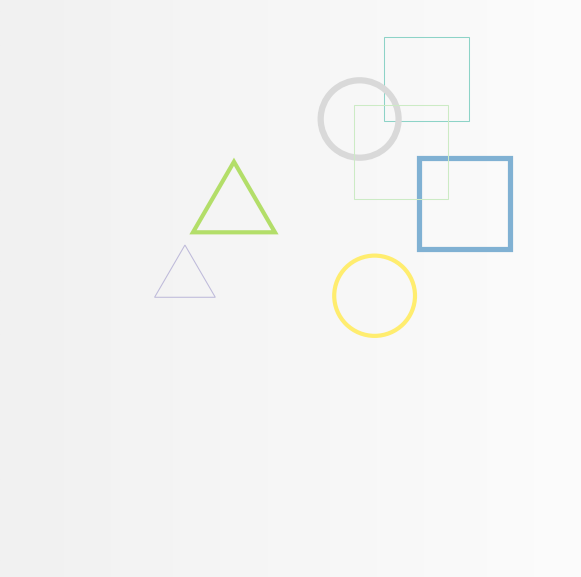[{"shape": "square", "thickness": 0.5, "radius": 0.37, "center": [0.734, 0.863]}, {"shape": "triangle", "thickness": 0.5, "radius": 0.3, "center": [0.318, 0.515]}, {"shape": "square", "thickness": 2.5, "radius": 0.39, "center": [0.799, 0.646]}, {"shape": "triangle", "thickness": 2, "radius": 0.41, "center": [0.403, 0.638]}, {"shape": "circle", "thickness": 3, "radius": 0.34, "center": [0.619, 0.793]}, {"shape": "square", "thickness": 0.5, "radius": 0.41, "center": [0.69, 0.735]}, {"shape": "circle", "thickness": 2, "radius": 0.35, "center": [0.644, 0.487]}]